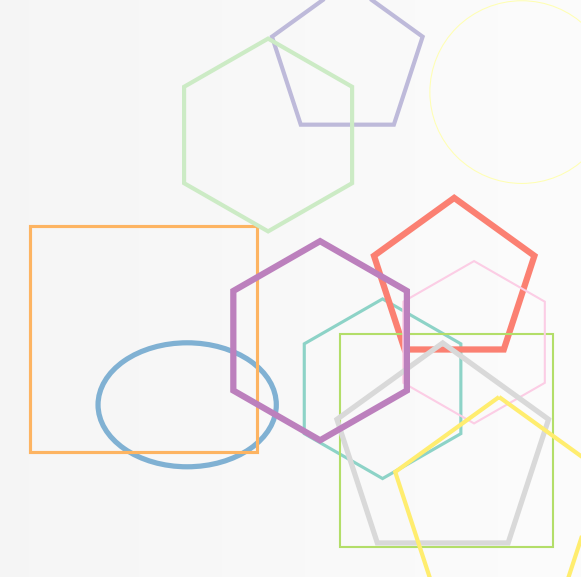[{"shape": "hexagon", "thickness": 1.5, "radius": 0.78, "center": [0.658, 0.326]}, {"shape": "circle", "thickness": 0.5, "radius": 0.79, "center": [0.898, 0.84]}, {"shape": "pentagon", "thickness": 2, "radius": 0.68, "center": [0.598, 0.893]}, {"shape": "pentagon", "thickness": 3, "radius": 0.73, "center": [0.781, 0.511]}, {"shape": "oval", "thickness": 2.5, "radius": 0.77, "center": [0.322, 0.298]}, {"shape": "square", "thickness": 1.5, "radius": 0.98, "center": [0.246, 0.412]}, {"shape": "square", "thickness": 1, "radius": 0.92, "center": [0.768, 0.236]}, {"shape": "hexagon", "thickness": 1, "radius": 0.7, "center": [0.816, 0.406]}, {"shape": "pentagon", "thickness": 2.5, "radius": 0.96, "center": [0.762, 0.214]}, {"shape": "hexagon", "thickness": 3, "radius": 0.86, "center": [0.551, 0.409]}, {"shape": "hexagon", "thickness": 2, "radius": 0.83, "center": [0.461, 0.765]}, {"shape": "pentagon", "thickness": 2, "radius": 0.94, "center": [0.859, 0.124]}]